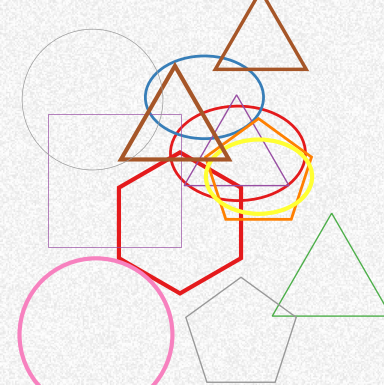[{"shape": "hexagon", "thickness": 3, "radius": 0.92, "center": [0.467, 0.421]}, {"shape": "oval", "thickness": 2, "radius": 0.88, "center": [0.618, 0.602]}, {"shape": "oval", "thickness": 2, "radius": 0.77, "center": [0.531, 0.747]}, {"shape": "triangle", "thickness": 1, "radius": 0.89, "center": [0.861, 0.268]}, {"shape": "triangle", "thickness": 1, "radius": 0.79, "center": [0.614, 0.596]}, {"shape": "square", "thickness": 0.5, "radius": 0.87, "center": [0.297, 0.531]}, {"shape": "pentagon", "thickness": 2, "radius": 0.72, "center": [0.672, 0.547]}, {"shape": "oval", "thickness": 3, "radius": 0.69, "center": [0.673, 0.541]}, {"shape": "triangle", "thickness": 2.5, "radius": 0.68, "center": [0.677, 0.888]}, {"shape": "triangle", "thickness": 3, "radius": 0.81, "center": [0.454, 0.667]}, {"shape": "circle", "thickness": 3, "radius": 0.99, "center": [0.249, 0.13]}, {"shape": "circle", "thickness": 0.5, "radius": 0.91, "center": [0.24, 0.741]}, {"shape": "pentagon", "thickness": 1, "radius": 0.75, "center": [0.626, 0.129]}]